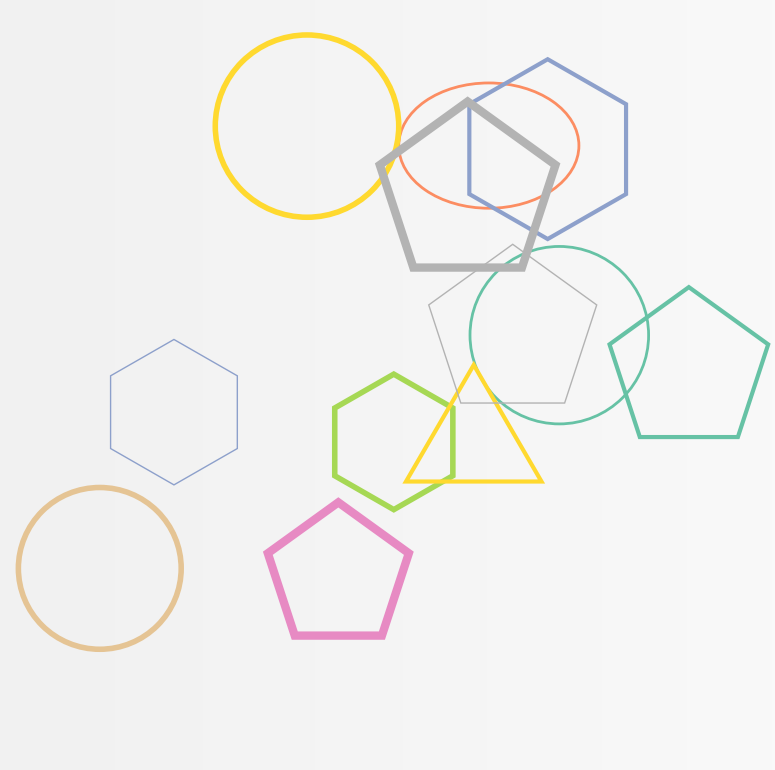[{"shape": "pentagon", "thickness": 1.5, "radius": 0.54, "center": [0.889, 0.519]}, {"shape": "circle", "thickness": 1, "radius": 0.58, "center": [0.722, 0.565]}, {"shape": "oval", "thickness": 1, "radius": 0.58, "center": [0.631, 0.811]}, {"shape": "hexagon", "thickness": 0.5, "radius": 0.47, "center": [0.224, 0.465]}, {"shape": "hexagon", "thickness": 1.5, "radius": 0.58, "center": [0.707, 0.806]}, {"shape": "pentagon", "thickness": 3, "radius": 0.48, "center": [0.437, 0.252]}, {"shape": "hexagon", "thickness": 2, "radius": 0.44, "center": [0.508, 0.426]}, {"shape": "circle", "thickness": 2, "radius": 0.59, "center": [0.396, 0.836]}, {"shape": "triangle", "thickness": 1.5, "radius": 0.5, "center": [0.611, 0.425]}, {"shape": "circle", "thickness": 2, "radius": 0.53, "center": [0.129, 0.262]}, {"shape": "pentagon", "thickness": 0.5, "radius": 0.57, "center": [0.662, 0.569]}, {"shape": "pentagon", "thickness": 3, "radius": 0.6, "center": [0.603, 0.749]}]